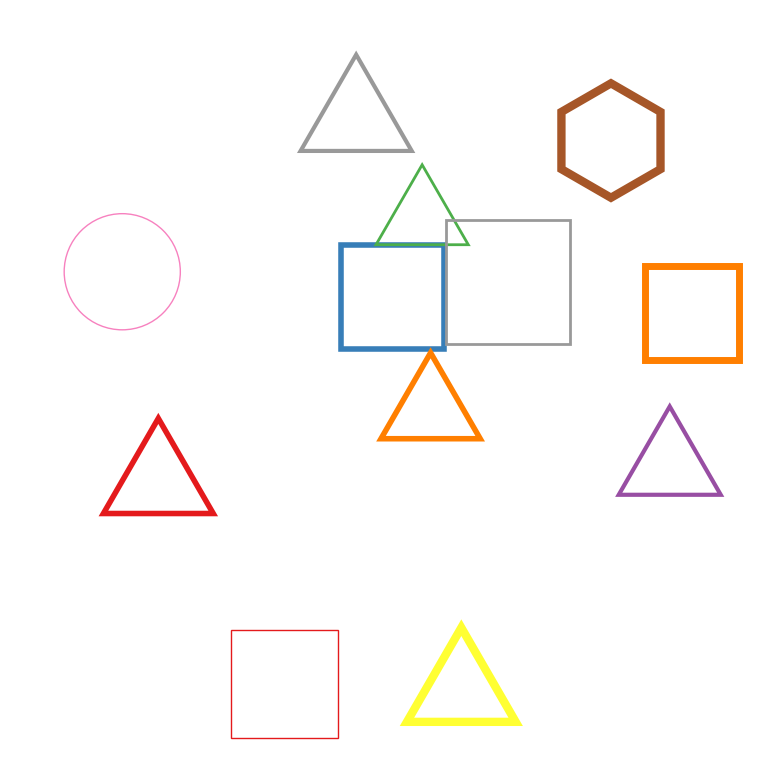[{"shape": "triangle", "thickness": 2, "radius": 0.41, "center": [0.206, 0.374]}, {"shape": "square", "thickness": 0.5, "radius": 0.35, "center": [0.369, 0.112]}, {"shape": "square", "thickness": 2, "radius": 0.34, "center": [0.51, 0.614]}, {"shape": "triangle", "thickness": 1, "radius": 0.35, "center": [0.548, 0.717]}, {"shape": "triangle", "thickness": 1.5, "radius": 0.38, "center": [0.87, 0.396]}, {"shape": "square", "thickness": 2.5, "radius": 0.31, "center": [0.899, 0.594]}, {"shape": "triangle", "thickness": 2, "radius": 0.37, "center": [0.559, 0.467]}, {"shape": "triangle", "thickness": 3, "radius": 0.41, "center": [0.599, 0.103]}, {"shape": "hexagon", "thickness": 3, "radius": 0.37, "center": [0.793, 0.817]}, {"shape": "circle", "thickness": 0.5, "radius": 0.38, "center": [0.159, 0.647]}, {"shape": "triangle", "thickness": 1.5, "radius": 0.42, "center": [0.463, 0.846]}, {"shape": "square", "thickness": 1, "radius": 0.4, "center": [0.66, 0.634]}]